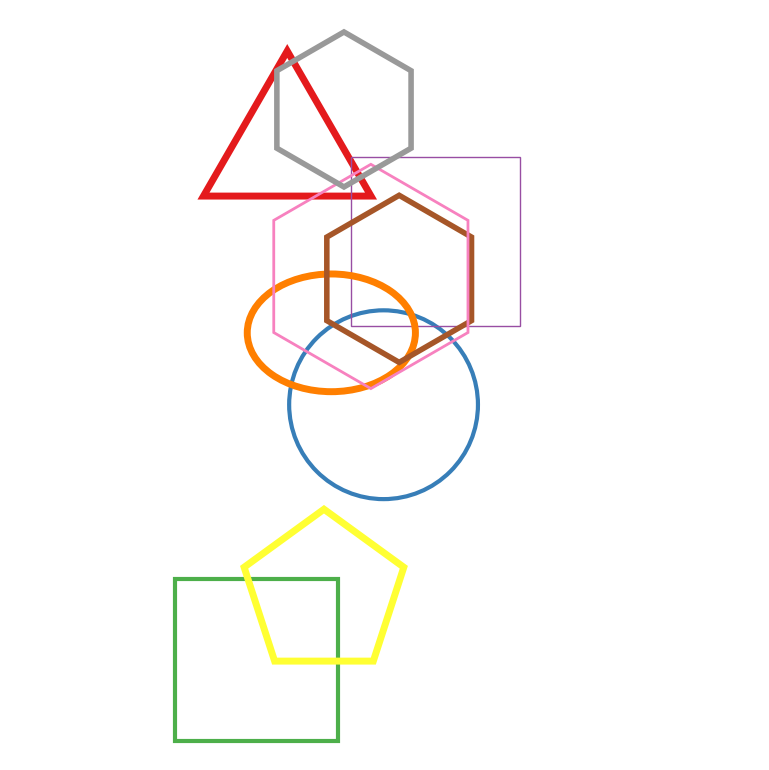[{"shape": "triangle", "thickness": 2.5, "radius": 0.63, "center": [0.373, 0.808]}, {"shape": "circle", "thickness": 1.5, "radius": 0.61, "center": [0.498, 0.474]}, {"shape": "square", "thickness": 1.5, "radius": 0.53, "center": [0.333, 0.143]}, {"shape": "square", "thickness": 0.5, "radius": 0.55, "center": [0.565, 0.686]}, {"shape": "oval", "thickness": 2.5, "radius": 0.55, "center": [0.43, 0.568]}, {"shape": "pentagon", "thickness": 2.5, "radius": 0.55, "center": [0.421, 0.23]}, {"shape": "hexagon", "thickness": 2, "radius": 0.54, "center": [0.518, 0.638]}, {"shape": "hexagon", "thickness": 1, "radius": 0.73, "center": [0.482, 0.641]}, {"shape": "hexagon", "thickness": 2, "radius": 0.5, "center": [0.447, 0.858]}]